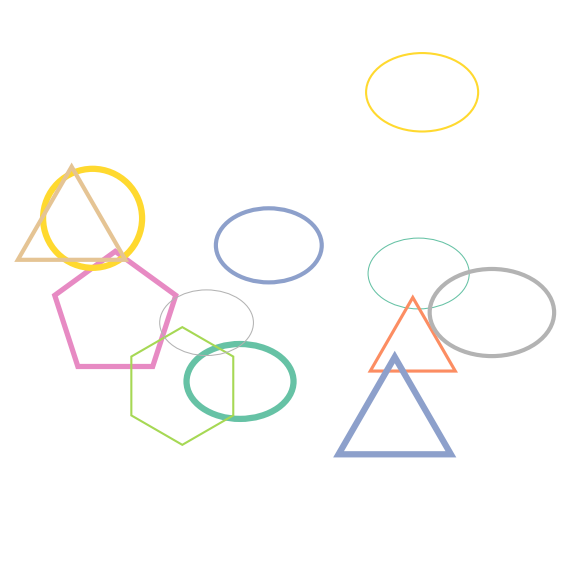[{"shape": "oval", "thickness": 0.5, "radius": 0.44, "center": [0.725, 0.526]}, {"shape": "oval", "thickness": 3, "radius": 0.46, "center": [0.416, 0.339]}, {"shape": "triangle", "thickness": 1.5, "radius": 0.42, "center": [0.715, 0.399]}, {"shape": "oval", "thickness": 2, "radius": 0.46, "center": [0.465, 0.574]}, {"shape": "triangle", "thickness": 3, "radius": 0.56, "center": [0.684, 0.269]}, {"shape": "pentagon", "thickness": 2.5, "radius": 0.55, "center": [0.2, 0.454]}, {"shape": "hexagon", "thickness": 1, "radius": 0.51, "center": [0.316, 0.331]}, {"shape": "oval", "thickness": 1, "radius": 0.49, "center": [0.731, 0.839]}, {"shape": "circle", "thickness": 3, "radius": 0.43, "center": [0.16, 0.621]}, {"shape": "triangle", "thickness": 2, "radius": 0.54, "center": [0.124, 0.603]}, {"shape": "oval", "thickness": 2, "radius": 0.54, "center": [0.852, 0.458]}, {"shape": "oval", "thickness": 0.5, "radius": 0.41, "center": [0.358, 0.44]}]